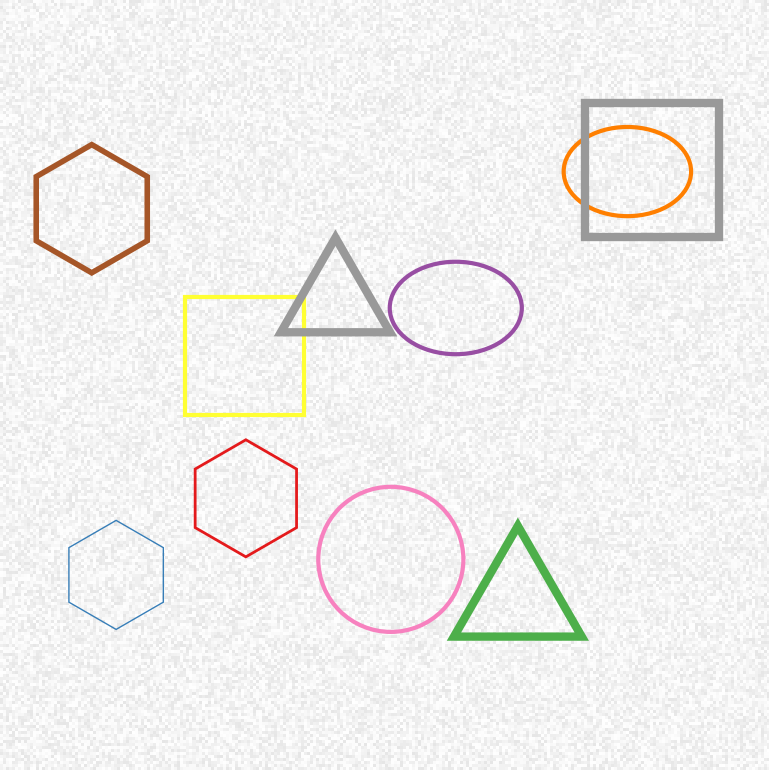[{"shape": "hexagon", "thickness": 1, "radius": 0.38, "center": [0.319, 0.353]}, {"shape": "hexagon", "thickness": 0.5, "radius": 0.35, "center": [0.151, 0.253]}, {"shape": "triangle", "thickness": 3, "radius": 0.48, "center": [0.673, 0.221]}, {"shape": "oval", "thickness": 1.5, "radius": 0.43, "center": [0.592, 0.6]}, {"shape": "oval", "thickness": 1.5, "radius": 0.41, "center": [0.815, 0.777]}, {"shape": "square", "thickness": 1.5, "radius": 0.38, "center": [0.318, 0.538]}, {"shape": "hexagon", "thickness": 2, "radius": 0.42, "center": [0.119, 0.729]}, {"shape": "circle", "thickness": 1.5, "radius": 0.47, "center": [0.508, 0.274]}, {"shape": "square", "thickness": 3, "radius": 0.44, "center": [0.847, 0.78]}, {"shape": "triangle", "thickness": 3, "radius": 0.41, "center": [0.436, 0.609]}]